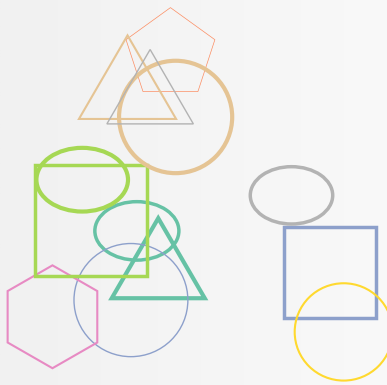[{"shape": "oval", "thickness": 2.5, "radius": 0.54, "center": [0.353, 0.4]}, {"shape": "triangle", "thickness": 3, "radius": 0.69, "center": [0.408, 0.295]}, {"shape": "pentagon", "thickness": 0.5, "radius": 0.6, "center": [0.44, 0.86]}, {"shape": "circle", "thickness": 1, "radius": 0.73, "center": [0.338, 0.221]}, {"shape": "square", "thickness": 2.5, "radius": 0.59, "center": [0.851, 0.292]}, {"shape": "hexagon", "thickness": 1.5, "radius": 0.67, "center": [0.135, 0.177]}, {"shape": "square", "thickness": 2.5, "radius": 0.72, "center": [0.235, 0.427]}, {"shape": "oval", "thickness": 3, "radius": 0.59, "center": [0.212, 0.533]}, {"shape": "circle", "thickness": 1.5, "radius": 0.63, "center": [0.887, 0.138]}, {"shape": "triangle", "thickness": 1.5, "radius": 0.72, "center": [0.329, 0.763]}, {"shape": "circle", "thickness": 3, "radius": 0.73, "center": [0.453, 0.696]}, {"shape": "triangle", "thickness": 1, "radius": 0.64, "center": [0.387, 0.743]}, {"shape": "oval", "thickness": 2.5, "radius": 0.53, "center": [0.752, 0.493]}]